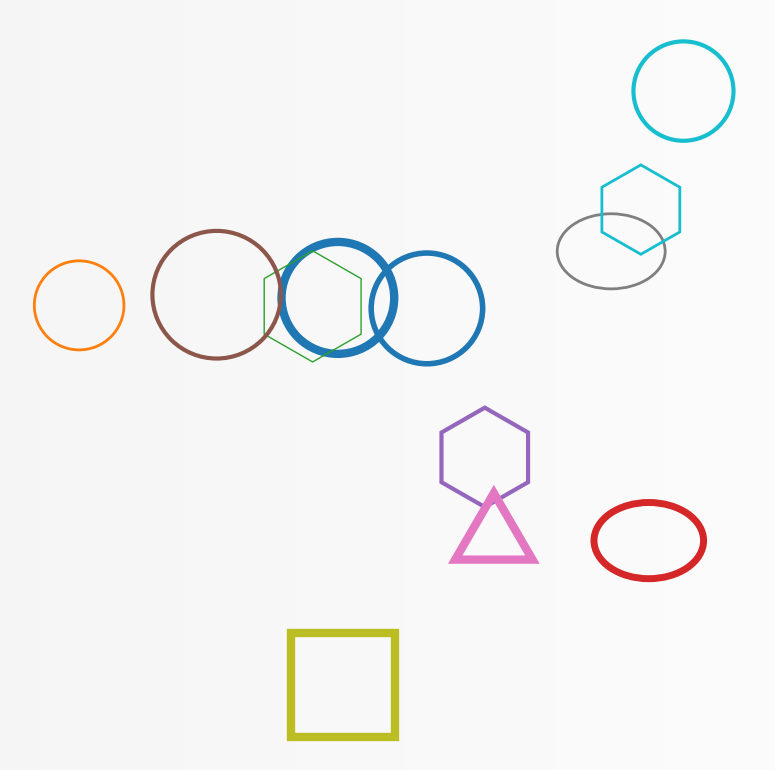[{"shape": "circle", "thickness": 3, "radius": 0.36, "center": [0.436, 0.613]}, {"shape": "circle", "thickness": 2, "radius": 0.36, "center": [0.551, 0.599]}, {"shape": "circle", "thickness": 1, "radius": 0.29, "center": [0.102, 0.603]}, {"shape": "hexagon", "thickness": 0.5, "radius": 0.36, "center": [0.403, 0.602]}, {"shape": "oval", "thickness": 2.5, "radius": 0.35, "center": [0.837, 0.298]}, {"shape": "hexagon", "thickness": 1.5, "radius": 0.32, "center": [0.626, 0.406]}, {"shape": "circle", "thickness": 1.5, "radius": 0.41, "center": [0.28, 0.617]}, {"shape": "triangle", "thickness": 3, "radius": 0.29, "center": [0.637, 0.302]}, {"shape": "oval", "thickness": 1, "radius": 0.35, "center": [0.789, 0.674]}, {"shape": "square", "thickness": 3, "radius": 0.34, "center": [0.443, 0.11]}, {"shape": "circle", "thickness": 1.5, "radius": 0.32, "center": [0.882, 0.882]}, {"shape": "hexagon", "thickness": 1, "radius": 0.29, "center": [0.827, 0.728]}]